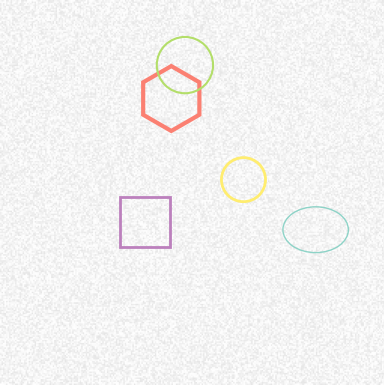[{"shape": "oval", "thickness": 1, "radius": 0.42, "center": [0.82, 0.403]}, {"shape": "hexagon", "thickness": 3, "radius": 0.42, "center": [0.445, 0.744]}, {"shape": "circle", "thickness": 1.5, "radius": 0.37, "center": [0.48, 0.831]}, {"shape": "square", "thickness": 2, "radius": 0.32, "center": [0.377, 0.424]}, {"shape": "circle", "thickness": 2, "radius": 0.29, "center": [0.632, 0.533]}]